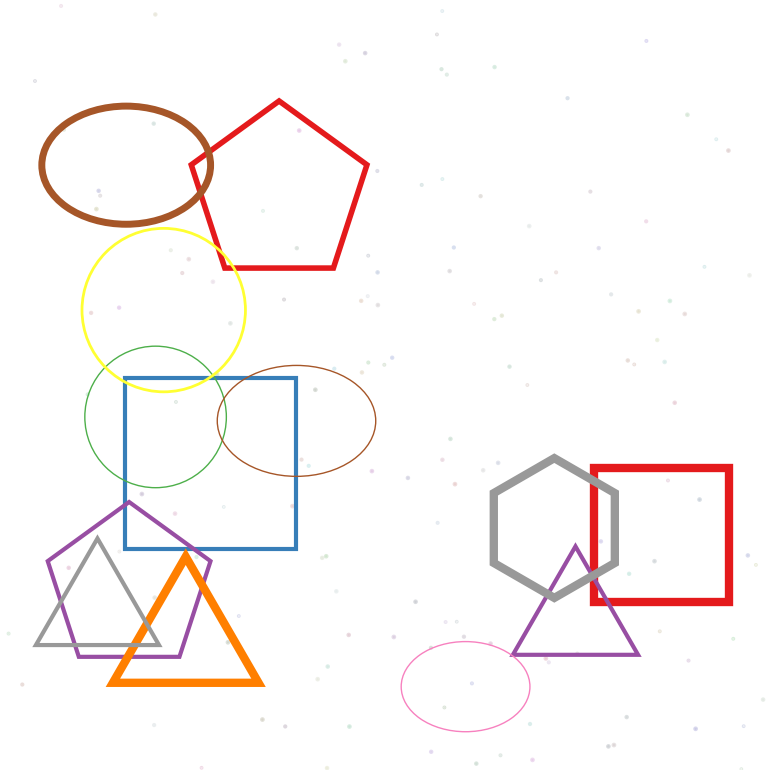[{"shape": "square", "thickness": 3, "radius": 0.44, "center": [0.859, 0.305]}, {"shape": "pentagon", "thickness": 2, "radius": 0.6, "center": [0.362, 0.749]}, {"shape": "square", "thickness": 1.5, "radius": 0.56, "center": [0.274, 0.399]}, {"shape": "circle", "thickness": 0.5, "radius": 0.46, "center": [0.202, 0.459]}, {"shape": "pentagon", "thickness": 1.5, "radius": 0.56, "center": [0.168, 0.237]}, {"shape": "triangle", "thickness": 1.5, "radius": 0.47, "center": [0.747, 0.197]}, {"shape": "triangle", "thickness": 3, "radius": 0.55, "center": [0.241, 0.168]}, {"shape": "circle", "thickness": 1, "radius": 0.53, "center": [0.213, 0.597]}, {"shape": "oval", "thickness": 0.5, "radius": 0.51, "center": [0.385, 0.453]}, {"shape": "oval", "thickness": 2.5, "radius": 0.55, "center": [0.164, 0.785]}, {"shape": "oval", "thickness": 0.5, "radius": 0.42, "center": [0.605, 0.108]}, {"shape": "hexagon", "thickness": 3, "radius": 0.45, "center": [0.72, 0.314]}, {"shape": "triangle", "thickness": 1.5, "radius": 0.46, "center": [0.127, 0.208]}]